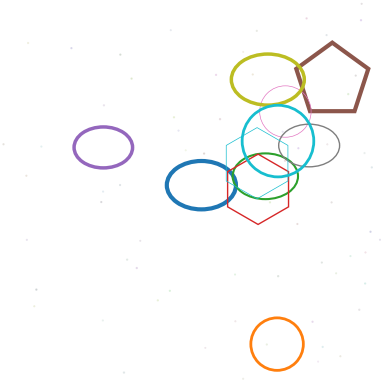[{"shape": "oval", "thickness": 3, "radius": 0.45, "center": [0.523, 0.519]}, {"shape": "circle", "thickness": 2, "radius": 0.34, "center": [0.72, 0.106]}, {"shape": "oval", "thickness": 1.5, "radius": 0.42, "center": [0.689, 0.542]}, {"shape": "hexagon", "thickness": 1, "radius": 0.46, "center": [0.67, 0.508]}, {"shape": "oval", "thickness": 2.5, "radius": 0.38, "center": [0.268, 0.617]}, {"shape": "pentagon", "thickness": 3, "radius": 0.49, "center": [0.863, 0.791]}, {"shape": "circle", "thickness": 0.5, "radius": 0.33, "center": [0.741, 0.71]}, {"shape": "oval", "thickness": 1, "radius": 0.4, "center": [0.803, 0.622]}, {"shape": "oval", "thickness": 2.5, "radius": 0.47, "center": [0.696, 0.793]}, {"shape": "hexagon", "thickness": 0.5, "radius": 0.46, "center": [0.668, 0.576]}, {"shape": "circle", "thickness": 2, "radius": 0.47, "center": [0.722, 0.634]}]